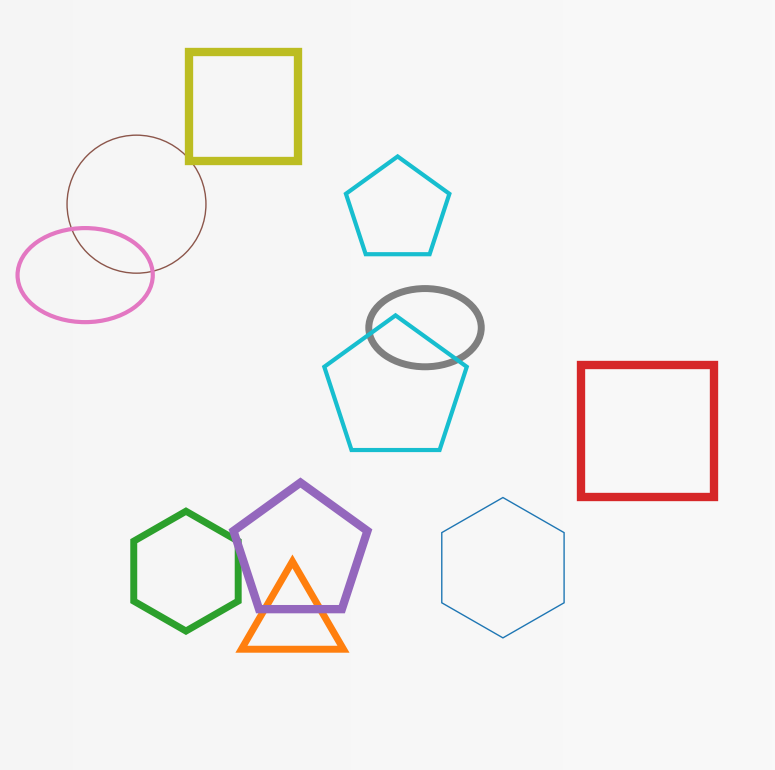[{"shape": "hexagon", "thickness": 0.5, "radius": 0.46, "center": [0.649, 0.263]}, {"shape": "triangle", "thickness": 2.5, "radius": 0.38, "center": [0.377, 0.195]}, {"shape": "hexagon", "thickness": 2.5, "radius": 0.39, "center": [0.24, 0.258]}, {"shape": "square", "thickness": 3, "radius": 0.43, "center": [0.835, 0.44]}, {"shape": "pentagon", "thickness": 3, "radius": 0.45, "center": [0.388, 0.282]}, {"shape": "circle", "thickness": 0.5, "radius": 0.45, "center": [0.176, 0.735]}, {"shape": "oval", "thickness": 1.5, "radius": 0.44, "center": [0.11, 0.643]}, {"shape": "oval", "thickness": 2.5, "radius": 0.36, "center": [0.548, 0.574]}, {"shape": "square", "thickness": 3, "radius": 0.35, "center": [0.314, 0.862]}, {"shape": "pentagon", "thickness": 1.5, "radius": 0.48, "center": [0.51, 0.494]}, {"shape": "pentagon", "thickness": 1.5, "radius": 0.35, "center": [0.513, 0.727]}]